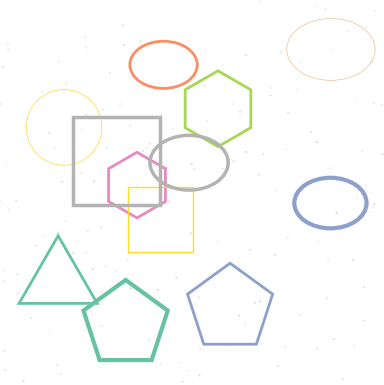[{"shape": "pentagon", "thickness": 3, "radius": 0.58, "center": [0.326, 0.158]}, {"shape": "triangle", "thickness": 2, "radius": 0.59, "center": [0.151, 0.271]}, {"shape": "oval", "thickness": 2, "radius": 0.44, "center": [0.425, 0.832]}, {"shape": "pentagon", "thickness": 2, "radius": 0.58, "center": [0.598, 0.2]}, {"shape": "oval", "thickness": 3, "radius": 0.47, "center": [0.858, 0.473]}, {"shape": "hexagon", "thickness": 2, "radius": 0.43, "center": [0.356, 0.519]}, {"shape": "hexagon", "thickness": 2, "radius": 0.49, "center": [0.566, 0.718]}, {"shape": "square", "thickness": 1, "radius": 0.42, "center": [0.417, 0.429]}, {"shape": "circle", "thickness": 0.5, "radius": 0.49, "center": [0.166, 0.669]}, {"shape": "oval", "thickness": 0.5, "radius": 0.57, "center": [0.86, 0.872]}, {"shape": "oval", "thickness": 2.5, "radius": 0.51, "center": [0.491, 0.577]}, {"shape": "square", "thickness": 2.5, "radius": 0.57, "center": [0.303, 0.582]}]